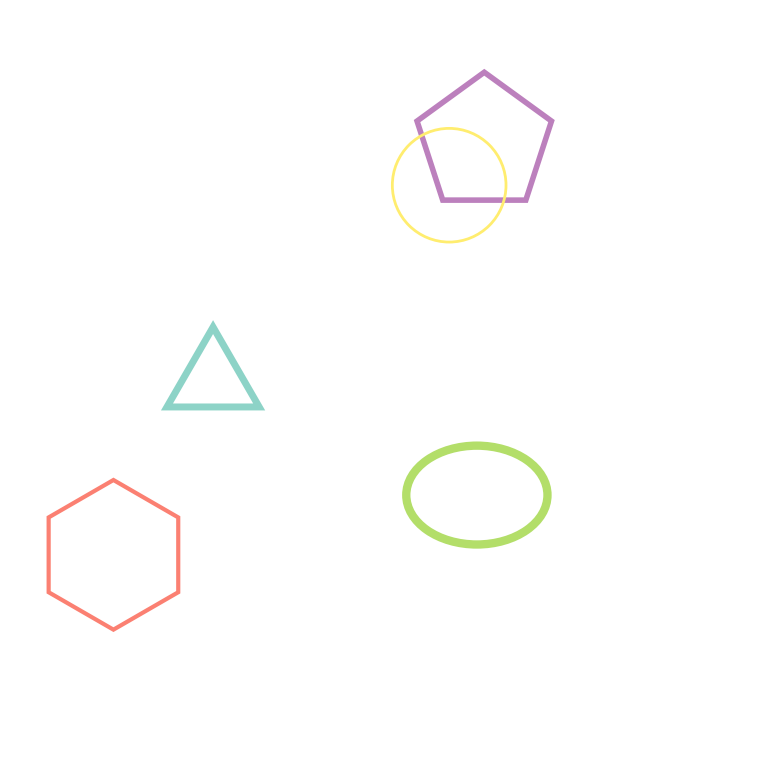[{"shape": "triangle", "thickness": 2.5, "radius": 0.35, "center": [0.277, 0.506]}, {"shape": "hexagon", "thickness": 1.5, "radius": 0.49, "center": [0.147, 0.279]}, {"shape": "oval", "thickness": 3, "radius": 0.46, "center": [0.619, 0.357]}, {"shape": "pentagon", "thickness": 2, "radius": 0.46, "center": [0.629, 0.814]}, {"shape": "circle", "thickness": 1, "radius": 0.37, "center": [0.583, 0.759]}]